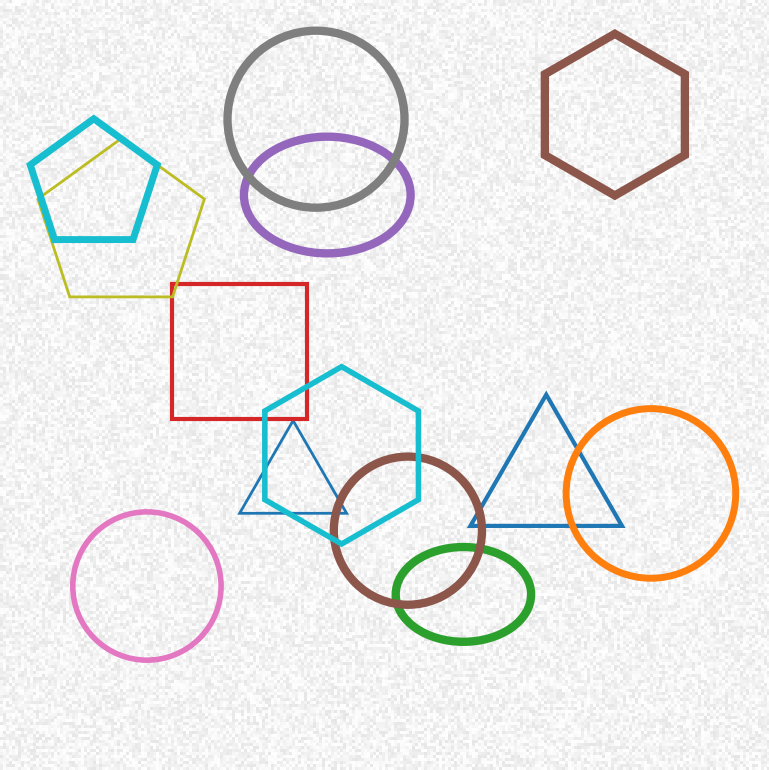[{"shape": "triangle", "thickness": 1, "radius": 0.4, "center": [0.381, 0.374]}, {"shape": "triangle", "thickness": 1.5, "radius": 0.57, "center": [0.709, 0.374]}, {"shape": "circle", "thickness": 2.5, "radius": 0.55, "center": [0.845, 0.359]}, {"shape": "oval", "thickness": 3, "radius": 0.44, "center": [0.602, 0.228]}, {"shape": "square", "thickness": 1.5, "radius": 0.44, "center": [0.311, 0.544]}, {"shape": "oval", "thickness": 3, "radius": 0.54, "center": [0.425, 0.747]}, {"shape": "hexagon", "thickness": 3, "radius": 0.52, "center": [0.799, 0.851]}, {"shape": "circle", "thickness": 3, "radius": 0.48, "center": [0.53, 0.311]}, {"shape": "circle", "thickness": 2, "radius": 0.48, "center": [0.191, 0.239]}, {"shape": "circle", "thickness": 3, "radius": 0.57, "center": [0.41, 0.845]}, {"shape": "pentagon", "thickness": 1, "radius": 0.57, "center": [0.157, 0.706]}, {"shape": "pentagon", "thickness": 2.5, "radius": 0.43, "center": [0.122, 0.759]}, {"shape": "hexagon", "thickness": 2, "radius": 0.58, "center": [0.444, 0.409]}]